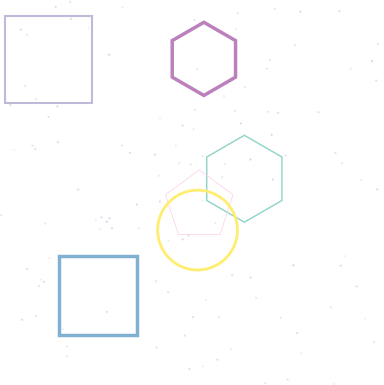[{"shape": "hexagon", "thickness": 1, "radius": 0.56, "center": [0.635, 0.536]}, {"shape": "square", "thickness": 1.5, "radius": 0.57, "center": [0.126, 0.845]}, {"shape": "square", "thickness": 2.5, "radius": 0.51, "center": [0.254, 0.233]}, {"shape": "pentagon", "thickness": 0.5, "radius": 0.46, "center": [0.517, 0.466]}, {"shape": "hexagon", "thickness": 2.5, "radius": 0.47, "center": [0.53, 0.847]}, {"shape": "circle", "thickness": 2, "radius": 0.52, "center": [0.513, 0.402]}]